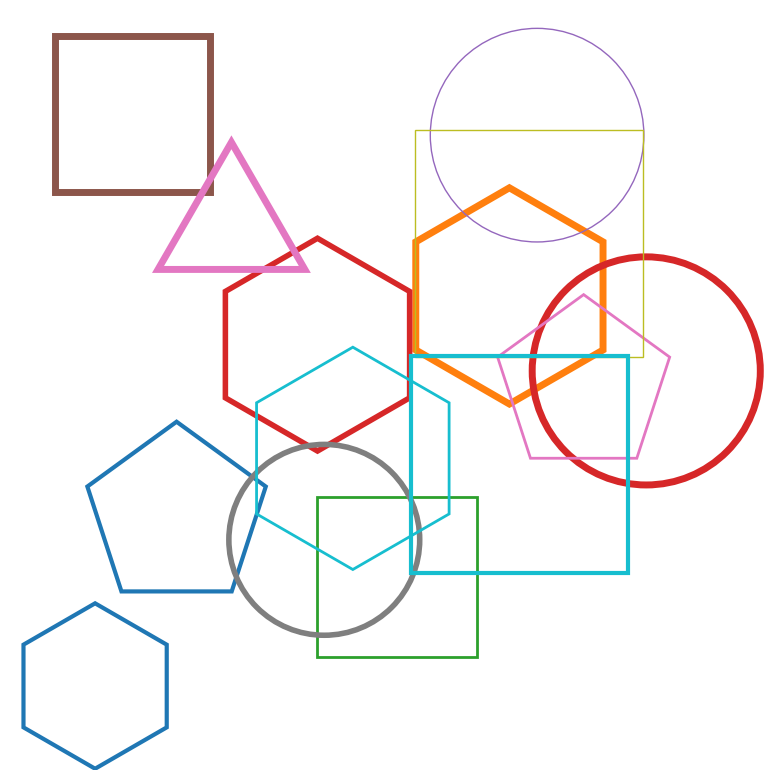[{"shape": "pentagon", "thickness": 1.5, "radius": 0.61, "center": [0.229, 0.33]}, {"shape": "hexagon", "thickness": 1.5, "radius": 0.54, "center": [0.124, 0.109]}, {"shape": "hexagon", "thickness": 2.5, "radius": 0.7, "center": [0.662, 0.616]}, {"shape": "square", "thickness": 1, "radius": 0.52, "center": [0.515, 0.251]}, {"shape": "hexagon", "thickness": 2, "radius": 0.69, "center": [0.412, 0.552]}, {"shape": "circle", "thickness": 2.5, "radius": 0.74, "center": [0.839, 0.518]}, {"shape": "circle", "thickness": 0.5, "radius": 0.69, "center": [0.698, 0.824]}, {"shape": "square", "thickness": 2.5, "radius": 0.51, "center": [0.172, 0.852]}, {"shape": "triangle", "thickness": 2.5, "radius": 0.55, "center": [0.301, 0.705]}, {"shape": "pentagon", "thickness": 1, "radius": 0.59, "center": [0.758, 0.5]}, {"shape": "circle", "thickness": 2, "radius": 0.62, "center": [0.421, 0.299]}, {"shape": "square", "thickness": 0.5, "radius": 0.74, "center": [0.687, 0.684]}, {"shape": "hexagon", "thickness": 1, "radius": 0.72, "center": [0.458, 0.405]}, {"shape": "square", "thickness": 1.5, "radius": 0.7, "center": [0.674, 0.397]}]